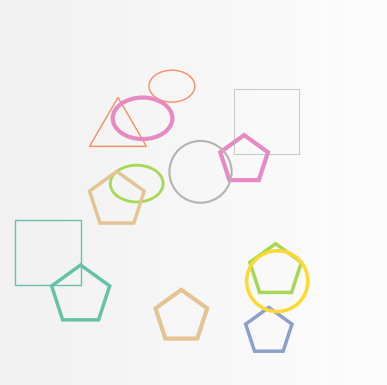[{"shape": "square", "thickness": 1, "radius": 0.43, "center": [0.124, 0.344]}, {"shape": "pentagon", "thickness": 2.5, "radius": 0.39, "center": [0.208, 0.233]}, {"shape": "triangle", "thickness": 1, "radius": 0.42, "center": [0.304, 0.662]}, {"shape": "oval", "thickness": 1, "radius": 0.3, "center": [0.444, 0.776]}, {"shape": "pentagon", "thickness": 2.5, "radius": 0.31, "center": [0.694, 0.139]}, {"shape": "oval", "thickness": 3, "radius": 0.38, "center": [0.368, 0.693]}, {"shape": "pentagon", "thickness": 3, "radius": 0.32, "center": [0.63, 0.585]}, {"shape": "oval", "thickness": 2, "radius": 0.34, "center": [0.353, 0.523]}, {"shape": "pentagon", "thickness": 2.5, "radius": 0.35, "center": [0.711, 0.297]}, {"shape": "circle", "thickness": 2.5, "radius": 0.39, "center": [0.715, 0.27]}, {"shape": "pentagon", "thickness": 3, "radius": 0.35, "center": [0.468, 0.177]}, {"shape": "pentagon", "thickness": 2.5, "radius": 0.37, "center": [0.302, 0.481]}, {"shape": "square", "thickness": 0.5, "radius": 0.42, "center": [0.687, 0.684]}, {"shape": "circle", "thickness": 1.5, "radius": 0.4, "center": [0.517, 0.554]}]